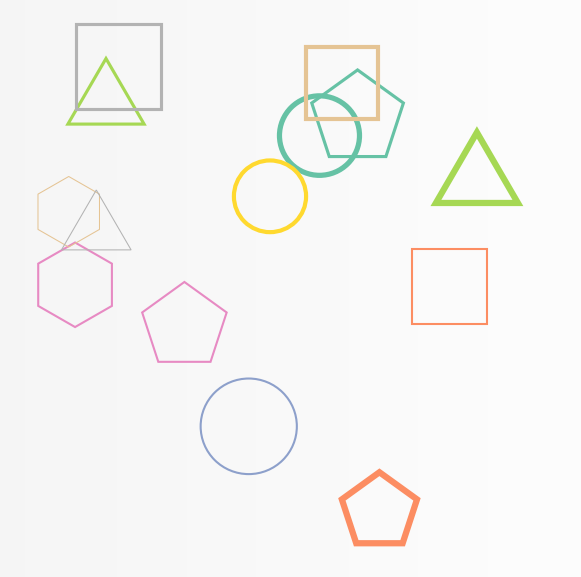[{"shape": "circle", "thickness": 2.5, "radius": 0.34, "center": [0.55, 0.764]}, {"shape": "pentagon", "thickness": 1.5, "radius": 0.41, "center": [0.615, 0.795]}, {"shape": "pentagon", "thickness": 3, "radius": 0.34, "center": [0.653, 0.113]}, {"shape": "square", "thickness": 1, "radius": 0.32, "center": [0.773, 0.503]}, {"shape": "circle", "thickness": 1, "radius": 0.41, "center": [0.428, 0.261]}, {"shape": "hexagon", "thickness": 1, "radius": 0.37, "center": [0.129, 0.506]}, {"shape": "pentagon", "thickness": 1, "radius": 0.38, "center": [0.317, 0.434]}, {"shape": "triangle", "thickness": 3, "radius": 0.41, "center": [0.82, 0.688]}, {"shape": "triangle", "thickness": 1.5, "radius": 0.38, "center": [0.182, 0.822]}, {"shape": "circle", "thickness": 2, "radius": 0.31, "center": [0.465, 0.659]}, {"shape": "square", "thickness": 2, "radius": 0.31, "center": [0.588, 0.856]}, {"shape": "hexagon", "thickness": 0.5, "radius": 0.31, "center": [0.118, 0.632]}, {"shape": "triangle", "thickness": 0.5, "radius": 0.35, "center": [0.166, 0.601]}, {"shape": "square", "thickness": 1.5, "radius": 0.37, "center": [0.203, 0.884]}]